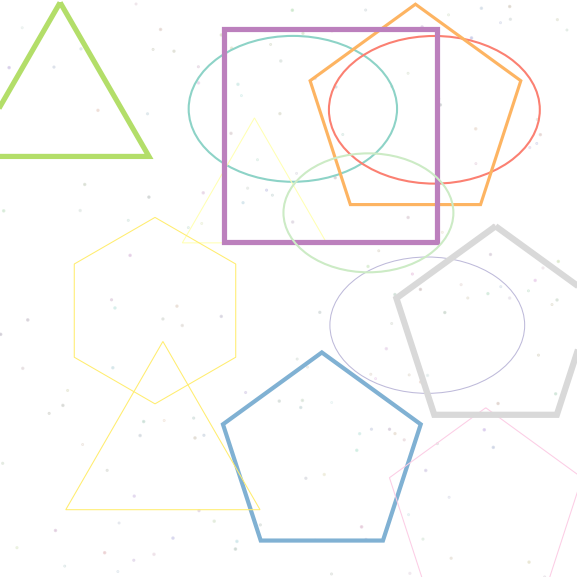[{"shape": "oval", "thickness": 1, "radius": 0.9, "center": [0.507, 0.811]}, {"shape": "triangle", "thickness": 0.5, "radius": 0.72, "center": [0.441, 0.651]}, {"shape": "oval", "thickness": 0.5, "radius": 0.84, "center": [0.74, 0.436]}, {"shape": "oval", "thickness": 1, "radius": 0.91, "center": [0.752, 0.809]}, {"shape": "pentagon", "thickness": 2, "radius": 0.9, "center": [0.557, 0.209]}, {"shape": "pentagon", "thickness": 1.5, "radius": 0.96, "center": [0.719, 0.8]}, {"shape": "triangle", "thickness": 2.5, "radius": 0.89, "center": [0.104, 0.817]}, {"shape": "pentagon", "thickness": 0.5, "radius": 0.88, "center": [0.841, 0.118]}, {"shape": "pentagon", "thickness": 3, "radius": 0.9, "center": [0.858, 0.427]}, {"shape": "square", "thickness": 2.5, "radius": 0.92, "center": [0.572, 0.764]}, {"shape": "oval", "thickness": 1, "radius": 0.74, "center": [0.638, 0.631]}, {"shape": "triangle", "thickness": 0.5, "radius": 0.97, "center": [0.282, 0.214]}, {"shape": "hexagon", "thickness": 0.5, "radius": 0.81, "center": [0.268, 0.461]}]